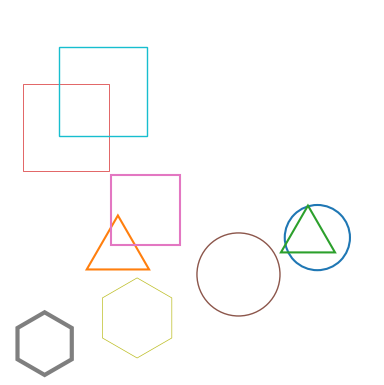[{"shape": "circle", "thickness": 1.5, "radius": 0.42, "center": [0.824, 0.383]}, {"shape": "triangle", "thickness": 1.5, "radius": 0.47, "center": [0.306, 0.347]}, {"shape": "triangle", "thickness": 1.5, "radius": 0.41, "center": [0.8, 0.385]}, {"shape": "square", "thickness": 0.5, "radius": 0.56, "center": [0.171, 0.669]}, {"shape": "circle", "thickness": 1, "radius": 0.54, "center": [0.619, 0.287]}, {"shape": "square", "thickness": 1.5, "radius": 0.45, "center": [0.378, 0.454]}, {"shape": "hexagon", "thickness": 3, "radius": 0.41, "center": [0.116, 0.107]}, {"shape": "hexagon", "thickness": 0.5, "radius": 0.52, "center": [0.356, 0.174]}, {"shape": "square", "thickness": 1, "radius": 0.57, "center": [0.268, 0.762]}]